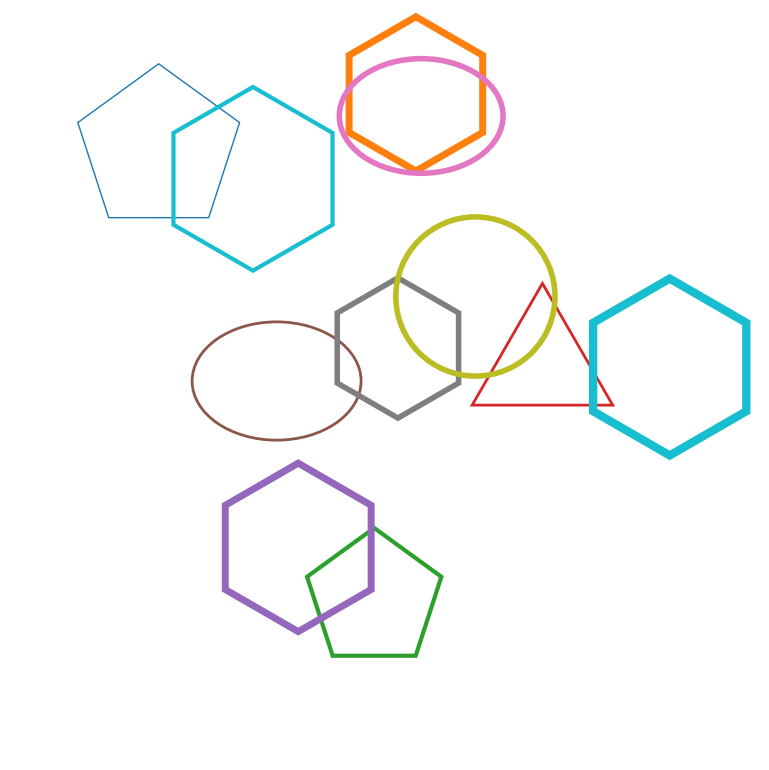[{"shape": "pentagon", "thickness": 0.5, "radius": 0.55, "center": [0.206, 0.807]}, {"shape": "hexagon", "thickness": 2.5, "radius": 0.5, "center": [0.54, 0.878]}, {"shape": "pentagon", "thickness": 1.5, "radius": 0.46, "center": [0.486, 0.223]}, {"shape": "triangle", "thickness": 1, "radius": 0.53, "center": [0.704, 0.527]}, {"shape": "hexagon", "thickness": 2.5, "radius": 0.55, "center": [0.387, 0.289]}, {"shape": "oval", "thickness": 1, "radius": 0.55, "center": [0.359, 0.505]}, {"shape": "oval", "thickness": 2, "radius": 0.53, "center": [0.547, 0.849]}, {"shape": "hexagon", "thickness": 2, "radius": 0.46, "center": [0.517, 0.548]}, {"shape": "circle", "thickness": 2, "radius": 0.52, "center": [0.617, 0.615]}, {"shape": "hexagon", "thickness": 3, "radius": 0.57, "center": [0.87, 0.523]}, {"shape": "hexagon", "thickness": 1.5, "radius": 0.6, "center": [0.329, 0.768]}]